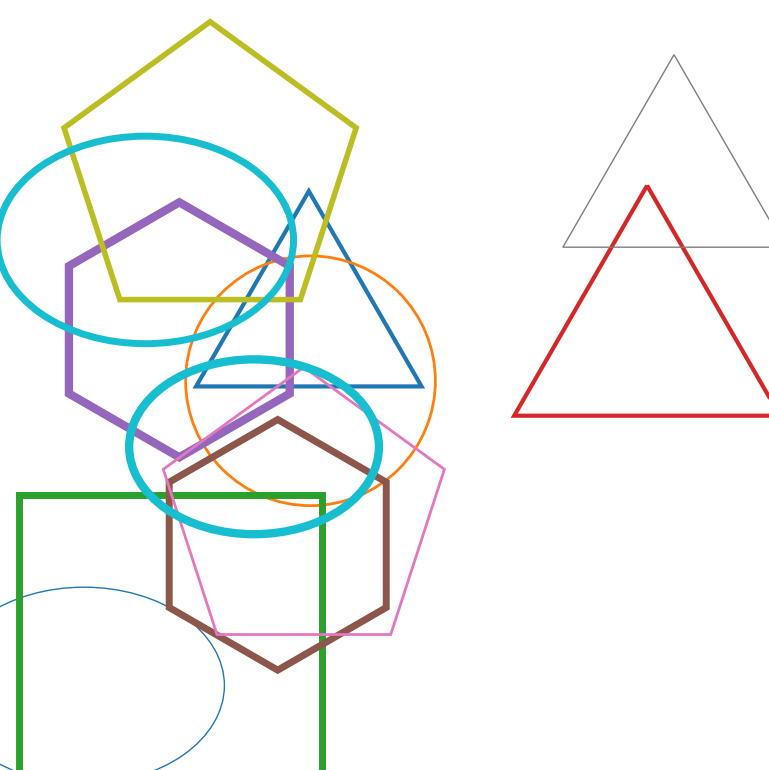[{"shape": "triangle", "thickness": 1.5, "radius": 0.85, "center": [0.401, 0.583]}, {"shape": "oval", "thickness": 0.5, "radius": 0.91, "center": [0.109, 0.11]}, {"shape": "circle", "thickness": 1, "radius": 0.81, "center": [0.403, 0.505]}, {"shape": "square", "thickness": 2.5, "radius": 0.98, "center": [0.221, 0.16]}, {"shape": "triangle", "thickness": 1.5, "radius": 1.0, "center": [0.84, 0.56]}, {"shape": "hexagon", "thickness": 3, "radius": 0.83, "center": [0.233, 0.572]}, {"shape": "hexagon", "thickness": 2.5, "radius": 0.81, "center": [0.361, 0.292]}, {"shape": "pentagon", "thickness": 1, "radius": 0.96, "center": [0.395, 0.331]}, {"shape": "triangle", "thickness": 0.5, "radius": 0.83, "center": [0.875, 0.762]}, {"shape": "pentagon", "thickness": 2, "radius": 1.0, "center": [0.273, 0.772]}, {"shape": "oval", "thickness": 2.5, "radius": 0.96, "center": [0.189, 0.688]}, {"shape": "oval", "thickness": 3, "radius": 0.81, "center": [0.33, 0.42]}]